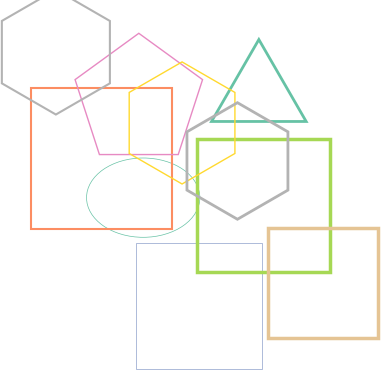[{"shape": "oval", "thickness": 0.5, "radius": 0.74, "center": [0.372, 0.487]}, {"shape": "triangle", "thickness": 2, "radius": 0.71, "center": [0.672, 0.755]}, {"shape": "square", "thickness": 1.5, "radius": 0.91, "center": [0.263, 0.587]}, {"shape": "square", "thickness": 0.5, "radius": 0.82, "center": [0.516, 0.205]}, {"shape": "pentagon", "thickness": 1, "radius": 0.87, "center": [0.361, 0.739]}, {"shape": "square", "thickness": 2.5, "radius": 0.87, "center": [0.685, 0.467]}, {"shape": "hexagon", "thickness": 1, "radius": 0.79, "center": [0.473, 0.681]}, {"shape": "square", "thickness": 2.5, "radius": 0.71, "center": [0.839, 0.266]}, {"shape": "hexagon", "thickness": 1.5, "radius": 0.81, "center": [0.145, 0.865]}, {"shape": "hexagon", "thickness": 2, "radius": 0.76, "center": [0.617, 0.582]}]